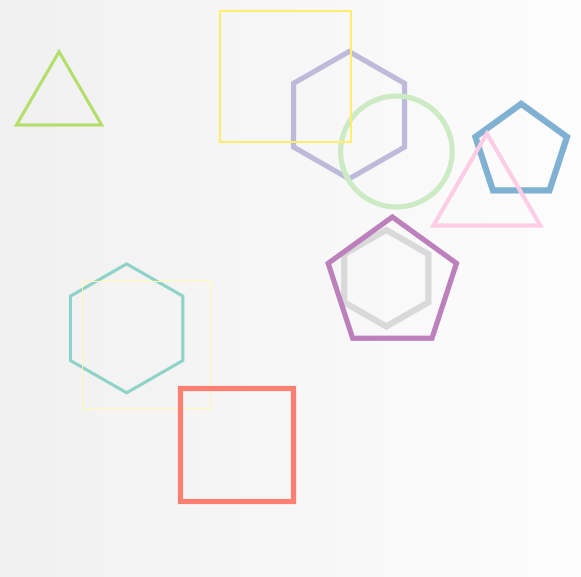[{"shape": "hexagon", "thickness": 1.5, "radius": 0.56, "center": [0.218, 0.431]}, {"shape": "square", "thickness": 0.5, "radius": 0.55, "center": [0.252, 0.402]}, {"shape": "hexagon", "thickness": 2.5, "radius": 0.55, "center": [0.601, 0.8]}, {"shape": "square", "thickness": 2.5, "radius": 0.49, "center": [0.407, 0.229]}, {"shape": "pentagon", "thickness": 3, "radius": 0.41, "center": [0.897, 0.736]}, {"shape": "triangle", "thickness": 1.5, "radius": 0.42, "center": [0.102, 0.825]}, {"shape": "triangle", "thickness": 2, "radius": 0.53, "center": [0.838, 0.662]}, {"shape": "hexagon", "thickness": 3, "radius": 0.42, "center": [0.665, 0.517]}, {"shape": "pentagon", "thickness": 2.5, "radius": 0.58, "center": [0.675, 0.507]}, {"shape": "circle", "thickness": 2.5, "radius": 0.48, "center": [0.682, 0.737]}, {"shape": "square", "thickness": 1, "radius": 0.56, "center": [0.491, 0.867]}]